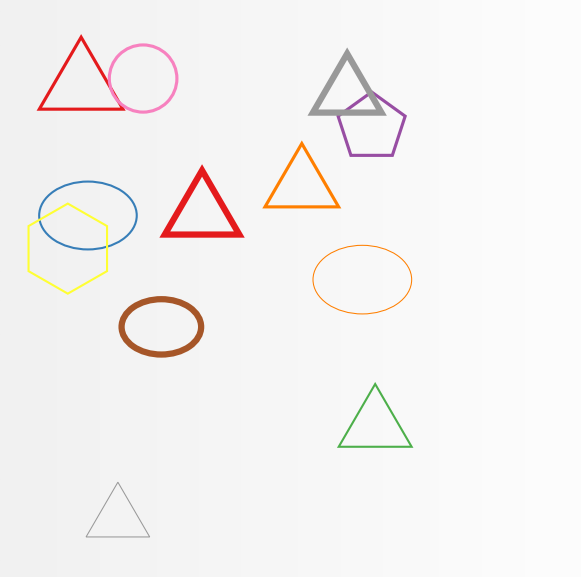[{"shape": "triangle", "thickness": 1.5, "radius": 0.42, "center": [0.14, 0.852]}, {"shape": "triangle", "thickness": 3, "radius": 0.37, "center": [0.348, 0.63]}, {"shape": "oval", "thickness": 1, "radius": 0.42, "center": [0.151, 0.626]}, {"shape": "triangle", "thickness": 1, "radius": 0.36, "center": [0.645, 0.262]}, {"shape": "pentagon", "thickness": 1.5, "radius": 0.3, "center": [0.639, 0.779]}, {"shape": "triangle", "thickness": 1.5, "radius": 0.37, "center": [0.519, 0.677]}, {"shape": "oval", "thickness": 0.5, "radius": 0.42, "center": [0.623, 0.515]}, {"shape": "hexagon", "thickness": 1, "radius": 0.39, "center": [0.117, 0.569]}, {"shape": "oval", "thickness": 3, "radius": 0.34, "center": [0.278, 0.433]}, {"shape": "circle", "thickness": 1.5, "radius": 0.29, "center": [0.246, 0.863]}, {"shape": "triangle", "thickness": 0.5, "radius": 0.32, "center": [0.203, 0.101]}, {"shape": "triangle", "thickness": 3, "radius": 0.34, "center": [0.597, 0.838]}]